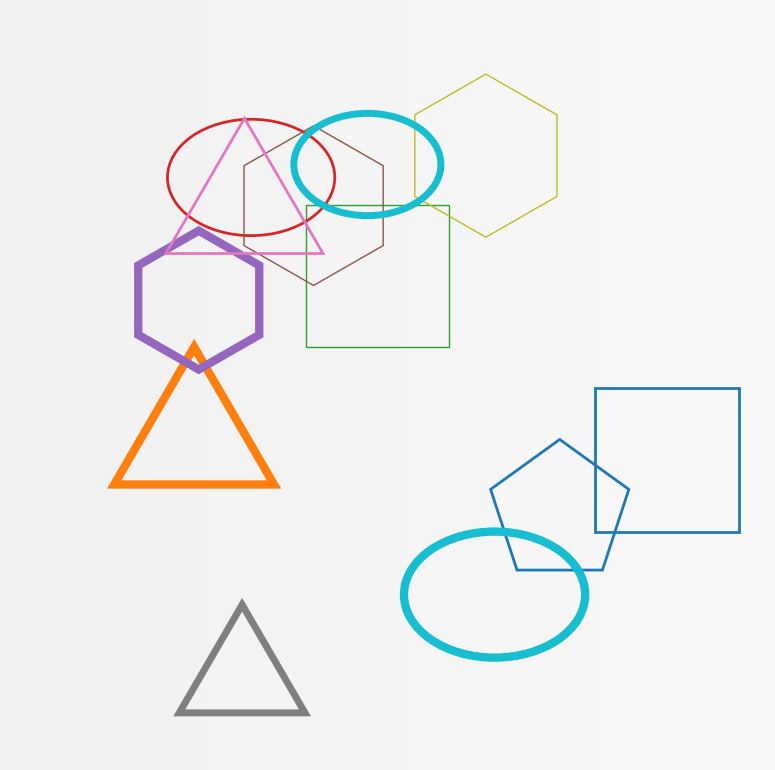[{"shape": "square", "thickness": 1, "radius": 0.46, "center": [0.86, 0.403]}, {"shape": "pentagon", "thickness": 1, "radius": 0.47, "center": [0.722, 0.335]}, {"shape": "triangle", "thickness": 3, "radius": 0.6, "center": [0.25, 0.43]}, {"shape": "square", "thickness": 0.5, "radius": 0.46, "center": [0.487, 0.641]}, {"shape": "oval", "thickness": 1, "radius": 0.54, "center": [0.324, 0.77]}, {"shape": "hexagon", "thickness": 3, "radius": 0.45, "center": [0.256, 0.61]}, {"shape": "hexagon", "thickness": 0.5, "radius": 0.52, "center": [0.405, 0.733]}, {"shape": "triangle", "thickness": 1, "radius": 0.59, "center": [0.315, 0.729]}, {"shape": "triangle", "thickness": 2.5, "radius": 0.47, "center": [0.312, 0.121]}, {"shape": "hexagon", "thickness": 0.5, "radius": 0.53, "center": [0.627, 0.798]}, {"shape": "oval", "thickness": 2.5, "radius": 0.47, "center": [0.474, 0.786]}, {"shape": "oval", "thickness": 3, "radius": 0.58, "center": [0.638, 0.228]}]